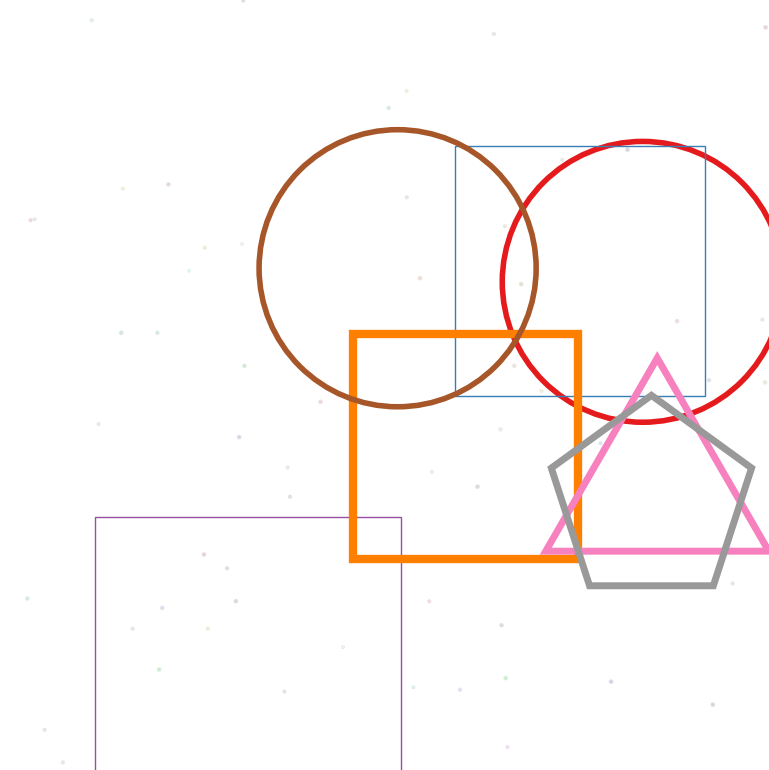[{"shape": "circle", "thickness": 2, "radius": 0.91, "center": [0.835, 0.634]}, {"shape": "square", "thickness": 0.5, "radius": 0.81, "center": [0.753, 0.648]}, {"shape": "square", "thickness": 0.5, "radius": 0.99, "center": [0.322, 0.13]}, {"shape": "square", "thickness": 3, "radius": 0.73, "center": [0.605, 0.42]}, {"shape": "circle", "thickness": 2, "radius": 0.9, "center": [0.516, 0.652]}, {"shape": "triangle", "thickness": 2.5, "radius": 0.84, "center": [0.854, 0.368]}, {"shape": "pentagon", "thickness": 2.5, "radius": 0.68, "center": [0.846, 0.35]}]